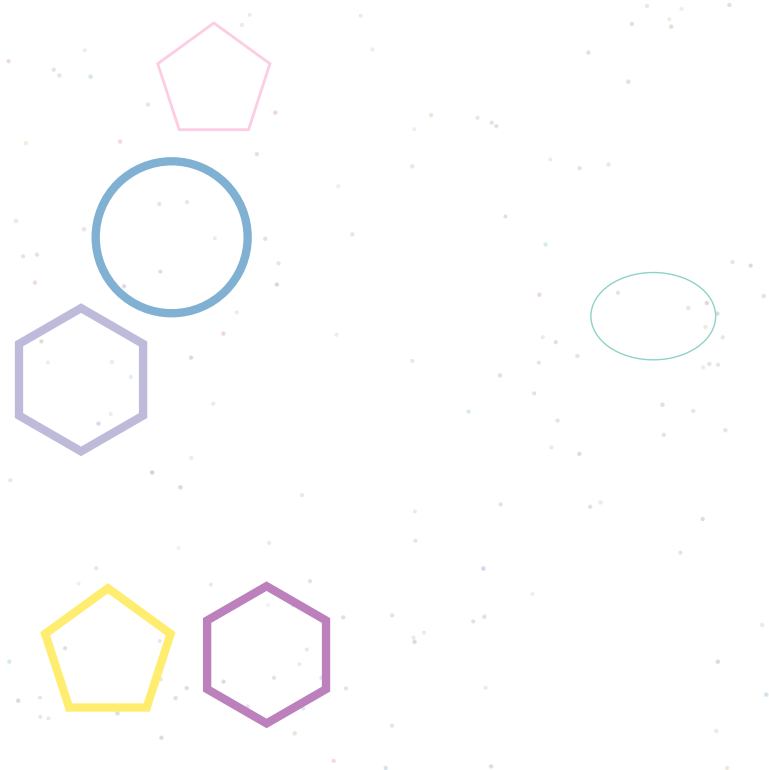[{"shape": "oval", "thickness": 0.5, "radius": 0.41, "center": [0.848, 0.589]}, {"shape": "hexagon", "thickness": 3, "radius": 0.47, "center": [0.105, 0.507]}, {"shape": "circle", "thickness": 3, "radius": 0.49, "center": [0.223, 0.692]}, {"shape": "pentagon", "thickness": 1, "radius": 0.38, "center": [0.278, 0.894]}, {"shape": "hexagon", "thickness": 3, "radius": 0.45, "center": [0.346, 0.15]}, {"shape": "pentagon", "thickness": 3, "radius": 0.43, "center": [0.14, 0.15]}]